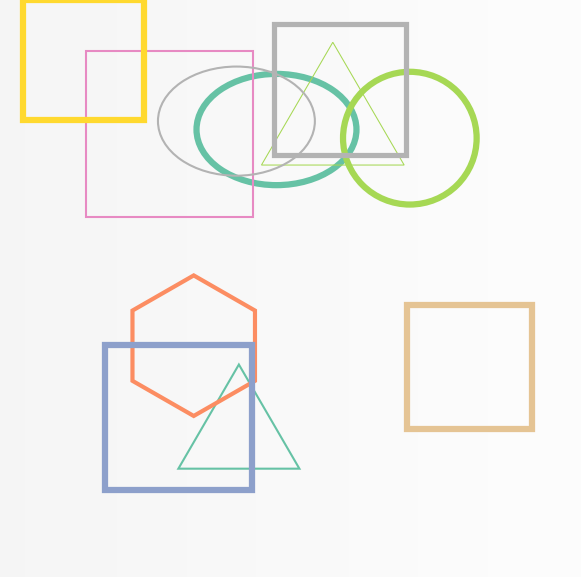[{"shape": "oval", "thickness": 3, "radius": 0.69, "center": [0.476, 0.775]}, {"shape": "triangle", "thickness": 1, "radius": 0.6, "center": [0.411, 0.248]}, {"shape": "hexagon", "thickness": 2, "radius": 0.61, "center": [0.333, 0.401]}, {"shape": "square", "thickness": 3, "radius": 0.63, "center": [0.307, 0.276]}, {"shape": "square", "thickness": 1, "radius": 0.72, "center": [0.291, 0.767]}, {"shape": "circle", "thickness": 3, "radius": 0.57, "center": [0.705, 0.76]}, {"shape": "triangle", "thickness": 0.5, "radius": 0.71, "center": [0.573, 0.784]}, {"shape": "square", "thickness": 3, "radius": 0.52, "center": [0.143, 0.895]}, {"shape": "square", "thickness": 3, "radius": 0.54, "center": [0.808, 0.364]}, {"shape": "oval", "thickness": 1, "radius": 0.67, "center": [0.407, 0.789]}, {"shape": "square", "thickness": 2.5, "radius": 0.56, "center": [0.585, 0.844]}]